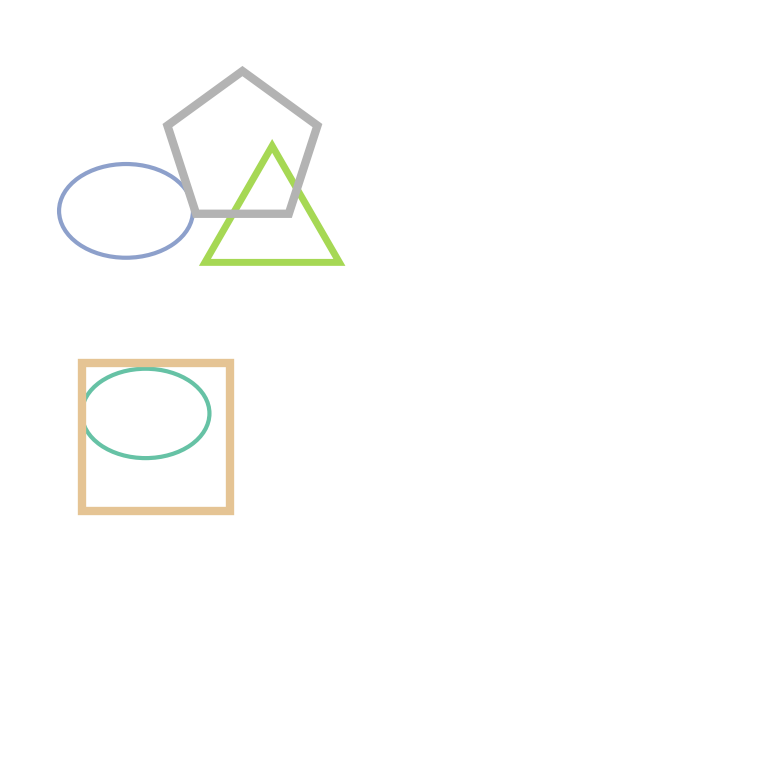[{"shape": "oval", "thickness": 1.5, "radius": 0.41, "center": [0.189, 0.463]}, {"shape": "oval", "thickness": 1.5, "radius": 0.43, "center": [0.164, 0.726]}, {"shape": "triangle", "thickness": 2.5, "radius": 0.5, "center": [0.353, 0.71]}, {"shape": "square", "thickness": 3, "radius": 0.48, "center": [0.202, 0.432]}, {"shape": "pentagon", "thickness": 3, "radius": 0.51, "center": [0.315, 0.805]}]